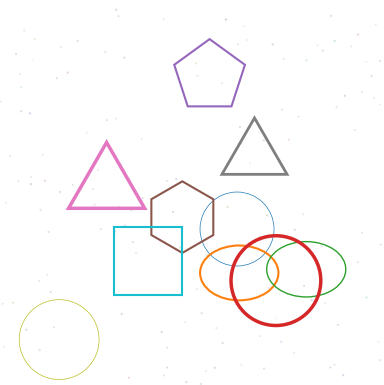[{"shape": "circle", "thickness": 0.5, "radius": 0.48, "center": [0.616, 0.405]}, {"shape": "oval", "thickness": 1.5, "radius": 0.51, "center": [0.621, 0.291]}, {"shape": "oval", "thickness": 1, "radius": 0.51, "center": [0.795, 0.301]}, {"shape": "circle", "thickness": 2.5, "radius": 0.58, "center": [0.717, 0.271]}, {"shape": "pentagon", "thickness": 1.5, "radius": 0.48, "center": [0.544, 0.802]}, {"shape": "hexagon", "thickness": 1.5, "radius": 0.46, "center": [0.474, 0.436]}, {"shape": "triangle", "thickness": 2.5, "radius": 0.57, "center": [0.277, 0.516]}, {"shape": "triangle", "thickness": 2, "radius": 0.49, "center": [0.661, 0.596]}, {"shape": "circle", "thickness": 0.5, "radius": 0.52, "center": [0.154, 0.118]}, {"shape": "square", "thickness": 1.5, "radius": 0.44, "center": [0.385, 0.322]}]